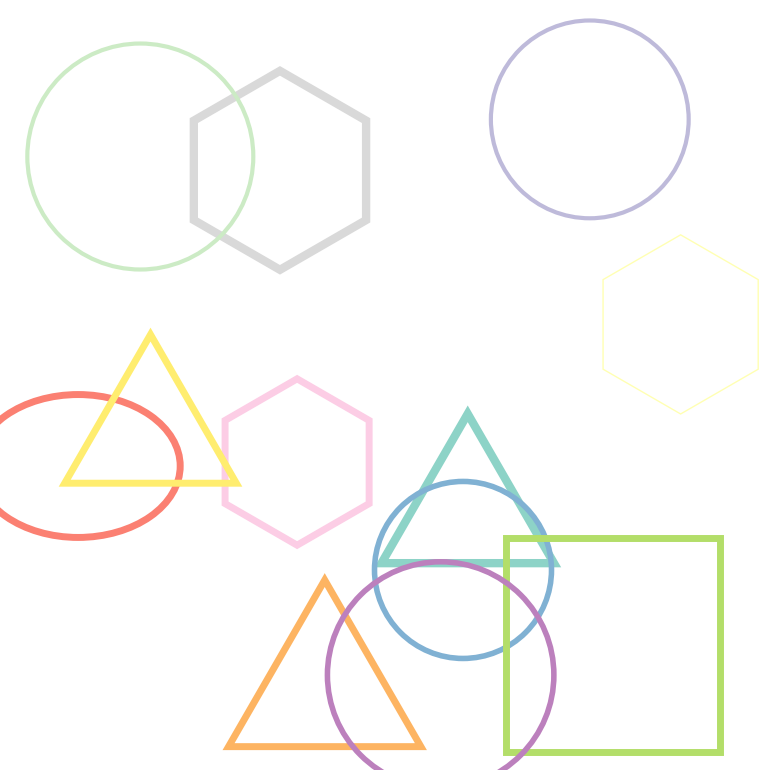[{"shape": "triangle", "thickness": 3, "radius": 0.65, "center": [0.607, 0.333]}, {"shape": "hexagon", "thickness": 0.5, "radius": 0.58, "center": [0.884, 0.579]}, {"shape": "circle", "thickness": 1.5, "radius": 0.64, "center": [0.766, 0.845]}, {"shape": "oval", "thickness": 2.5, "radius": 0.66, "center": [0.101, 0.395]}, {"shape": "circle", "thickness": 2, "radius": 0.57, "center": [0.601, 0.26]}, {"shape": "triangle", "thickness": 2.5, "radius": 0.72, "center": [0.422, 0.102]}, {"shape": "square", "thickness": 2.5, "radius": 0.69, "center": [0.796, 0.163]}, {"shape": "hexagon", "thickness": 2.5, "radius": 0.54, "center": [0.386, 0.4]}, {"shape": "hexagon", "thickness": 3, "radius": 0.65, "center": [0.364, 0.779]}, {"shape": "circle", "thickness": 2, "radius": 0.74, "center": [0.572, 0.123]}, {"shape": "circle", "thickness": 1.5, "radius": 0.73, "center": [0.182, 0.797]}, {"shape": "triangle", "thickness": 2.5, "radius": 0.64, "center": [0.195, 0.437]}]